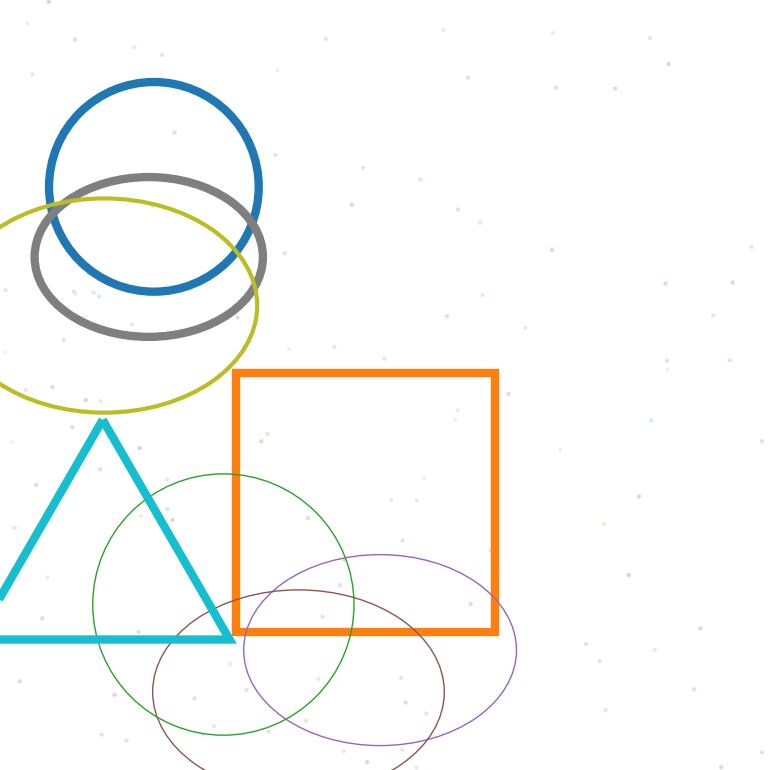[{"shape": "circle", "thickness": 3, "radius": 0.68, "center": [0.2, 0.757]}, {"shape": "square", "thickness": 3, "radius": 0.84, "center": [0.475, 0.348]}, {"shape": "circle", "thickness": 0.5, "radius": 0.85, "center": [0.29, 0.215]}, {"shape": "oval", "thickness": 0.5, "radius": 0.89, "center": [0.494, 0.156]}, {"shape": "oval", "thickness": 0.5, "radius": 0.95, "center": [0.388, 0.101]}, {"shape": "oval", "thickness": 3, "radius": 0.74, "center": [0.193, 0.666]}, {"shape": "oval", "thickness": 1.5, "radius": 0.99, "center": [0.135, 0.603]}, {"shape": "triangle", "thickness": 3, "radius": 0.95, "center": [0.133, 0.265]}]